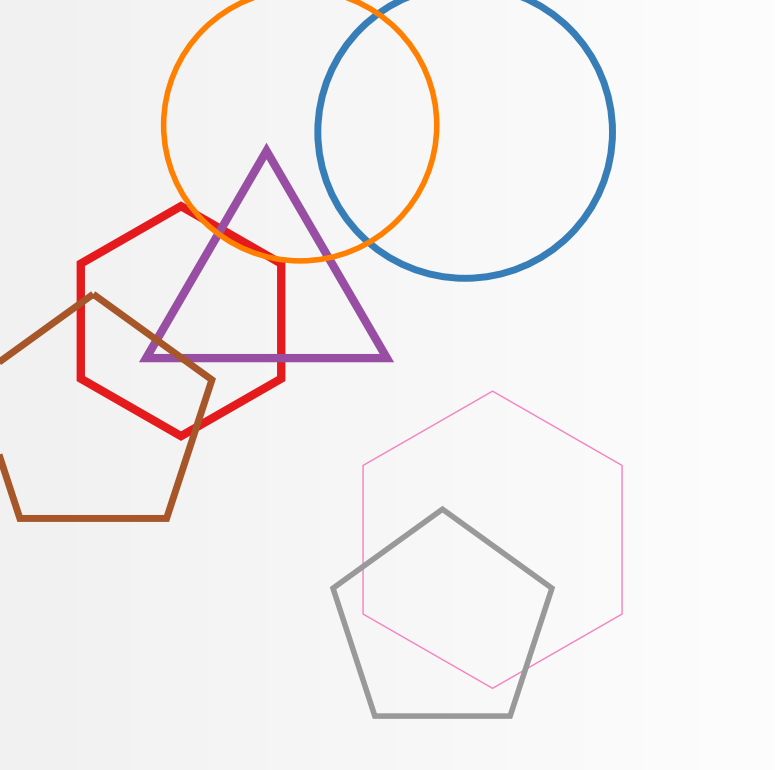[{"shape": "hexagon", "thickness": 3, "radius": 0.75, "center": [0.234, 0.583]}, {"shape": "circle", "thickness": 2.5, "radius": 0.95, "center": [0.6, 0.829]}, {"shape": "triangle", "thickness": 3, "radius": 0.9, "center": [0.344, 0.625]}, {"shape": "circle", "thickness": 2, "radius": 0.88, "center": [0.387, 0.837]}, {"shape": "pentagon", "thickness": 2.5, "radius": 0.81, "center": [0.12, 0.457]}, {"shape": "hexagon", "thickness": 0.5, "radius": 0.96, "center": [0.636, 0.299]}, {"shape": "pentagon", "thickness": 2, "radius": 0.74, "center": [0.571, 0.19]}]